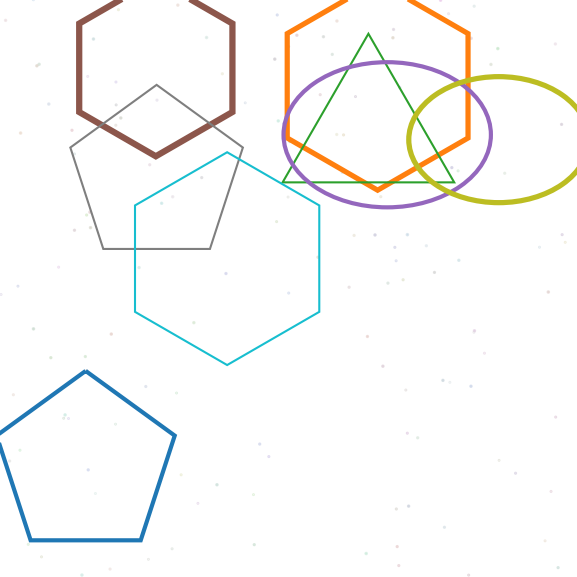[{"shape": "pentagon", "thickness": 2, "radius": 0.81, "center": [0.148, 0.195]}, {"shape": "hexagon", "thickness": 2.5, "radius": 0.9, "center": [0.654, 0.851]}, {"shape": "triangle", "thickness": 1, "radius": 0.86, "center": [0.638, 0.769]}, {"shape": "oval", "thickness": 2, "radius": 0.9, "center": [0.67, 0.766]}, {"shape": "hexagon", "thickness": 3, "radius": 0.77, "center": [0.27, 0.882]}, {"shape": "pentagon", "thickness": 1, "radius": 0.79, "center": [0.271, 0.695]}, {"shape": "oval", "thickness": 2.5, "radius": 0.78, "center": [0.864, 0.757]}, {"shape": "hexagon", "thickness": 1, "radius": 0.92, "center": [0.393, 0.551]}]